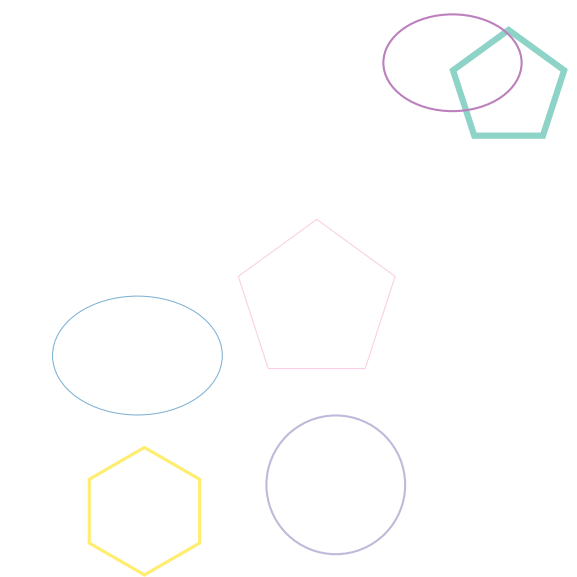[{"shape": "pentagon", "thickness": 3, "radius": 0.51, "center": [0.881, 0.846]}, {"shape": "circle", "thickness": 1, "radius": 0.6, "center": [0.581, 0.16]}, {"shape": "oval", "thickness": 0.5, "radius": 0.74, "center": [0.238, 0.383]}, {"shape": "pentagon", "thickness": 0.5, "radius": 0.71, "center": [0.548, 0.476]}, {"shape": "oval", "thickness": 1, "radius": 0.6, "center": [0.784, 0.89]}, {"shape": "hexagon", "thickness": 1.5, "radius": 0.55, "center": [0.25, 0.114]}]